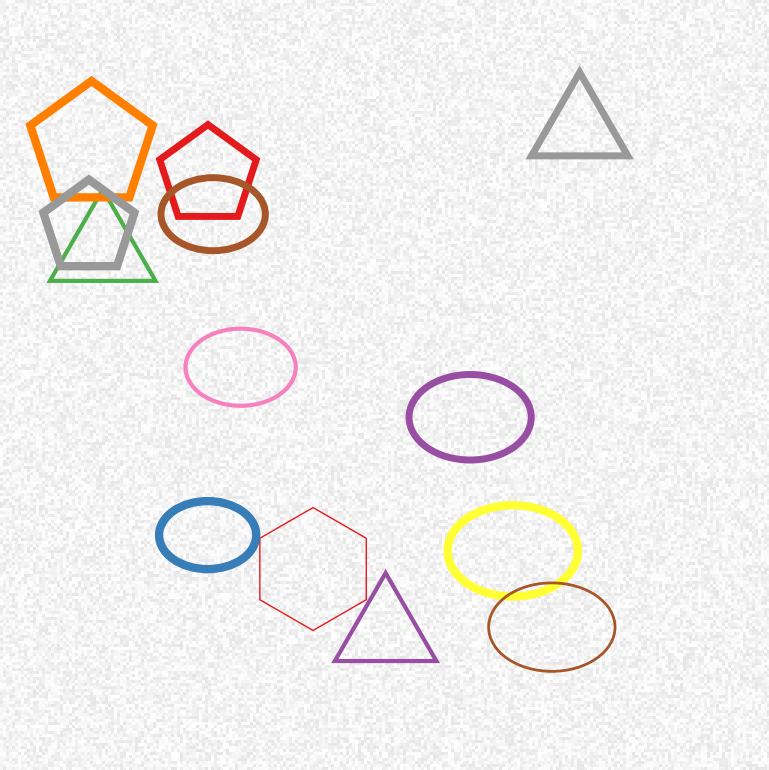[{"shape": "pentagon", "thickness": 2.5, "radius": 0.33, "center": [0.27, 0.772]}, {"shape": "hexagon", "thickness": 0.5, "radius": 0.4, "center": [0.407, 0.261]}, {"shape": "oval", "thickness": 3, "radius": 0.32, "center": [0.27, 0.305]}, {"shape": "triangle", "thickness": 1.5, "radius": 0.4, "center": [0.133, 0.675]}, {"shape": "triangle", "thickness": 1.5, "radius": 0.38, "center": [0.501, 0.18]}, {"shape": "oval", "thickness": 2.5, "radius": 0.4, "center": [0.611, 0.458]}, {"shape": "pentagon", "thickness": 3, "radius": 0.42, "center": [0.119, 0.811]}, {"shape": "oval", "thickness": 3, "radius": 0.42, "center": [0.666, 0.285]}, {"shape": "oval", "thickness": 1, "radius": 0.41, "center": [0.717, 0.186]}, {"shape": "oval", "thickness": 2.5, "radius": 0.34, "center": [0.277, 0.722]}, {"shape": "oval", "thickness": 1.5, "radius": 0.36, "center": [0.312, 0.523]}, {"shape": "triangle", "thickness": 2.5, "radius": 0.36, "center": [0.753, 0.834]}, {"shape": "pentagon", "thickness": 3, "radius": 0.31, "center": [0.115, 0.705]}]